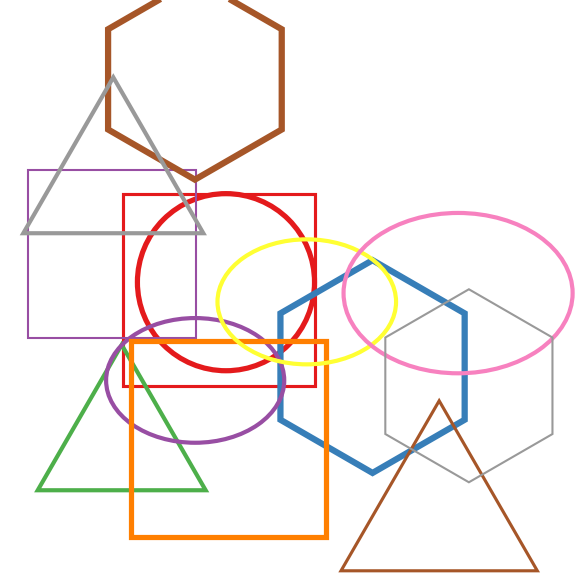[{"shape": "circle", "thickness": 2.5, "radius": 0.77, "center": [0.391, 0.511]}, {"shape": "square", "thickness": 1.5, "radius": 0.83, "center": [0.379, 0.498]}, {"shape": "hexagon", "thickness": 3, "radius": 0.92, "center": [0.645, 0.364]}, {"shape": "triangle", "thickness": 2, "radius": 0.84, "center": [0.211, 0.234]}, {"shape": "oval", "thickness": 2, "radius": 0.77, "center": [0.338, 0.34]}, {"shape": "square", "thickness": 1, "radius": 0.73, "center": [0.194, 0.56]}, {"shape": "square", "thickness": 2.5, "radius": 0.85, "center": [0.396, 0.239]}, {"shape": "oval", "thickness": 2, "radius": 0.77, "center": [0.531, 0.476]}, {"shape": "triangle", "thickness": 1.5, "radius": 0.98, "center": [0.76, 0.109]}, {"shape": "hexagon", "thickness": 3, "radius": 0.87, "center": [0.338, 0.862]}, {"shape": "oval", "thickness": 2, "radius": 0.99, "center": [0.793, 0.492]}, {"shape": "hexagon", "thickness": 1, "radius": 0.84, "center": [0.812, 0.331]}, {"shape": "triangle", "thickness": 2, "radius": 0.9, "center": [0.196, 0.685]}]